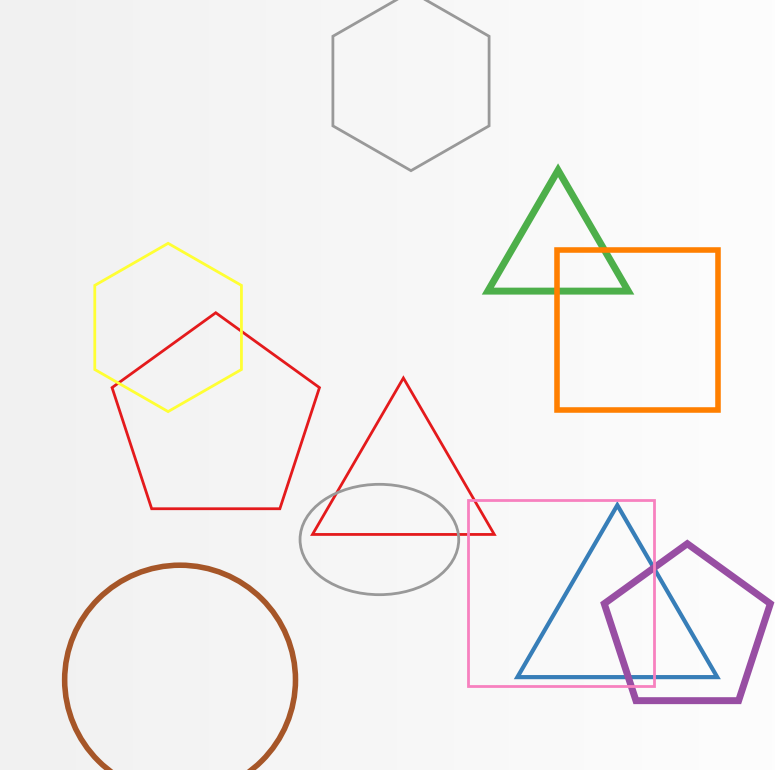[{"shape": "pentagon", "thickness": 1, "radius": 0.7, "center": [0.278, 0.453]}, {"shape": "triangle", "thickness": 1, "radius": 0.68, "center": [0.521, 0.374]}, {"shape": "triangle", "thickness": 1.5, "radius": 0.74, "center": [0.797, 0.195]}, {"shape": "triangle", "thickness": 2.5, "radius": 0.52, "center": [0.72, 0.674]}, {"shape": "pentagon", "thickness": 2.5, "radius": 0.56, "center": [0.887, 0.181]}, {"shape": "square", "thickness": 2, "radius": 0.52, "center": [0.822, 0.572]}, {"shape": "hexagon", "thickness": 1, "radius": 0.55, "center": [0.217, 0.575]}, {"shape": "circle", "thickness": 2, "radius": 0.74, "center": [0.232, 0.117]}, {"shape": "square", "thickness": 1, "radius": 0.6, "center": [0.724, 0.23]}, {"shape": "hexagon", "thickness": 1, "radius": 0.58, "center": [0.53, 0.895]}, {"shape": "oval", "thickness": 1, "radius": 0.51, "center": [0.49, 0.299]}]